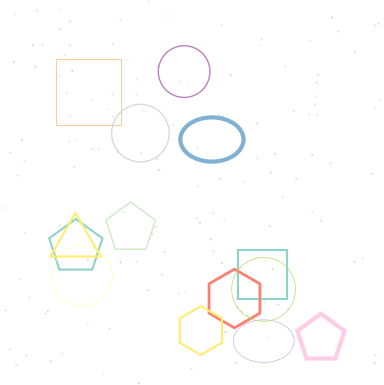[{"shape": "square", "thickness": 1.5, "radius": 0.31, "center": [0.682, 0.287]}, {"shape": "pentagon", "thickness": 1.5, "radius": 0.36, "center": [0.197, 0.359]}, {"shape": "circle", "thickness": 0.5, "radius": 0.39, "center": [0.213, 0.284]}, {"shape": "oval", "thickness": 0.5, "radius": 0.4, "center": [0.685, 0.114]}, {"shape": "hexagon", "thickness": 2, "radius": 0.38, "center": [0.609, 0.225]}, {"shape": "oval", "thickness": 3, "radius": 0.41, "center": [0.55, 0.638]}, {"shape": "square", "thickness": 0.5, "radius": 0.43, "center": [0.23, 0.76]}, {"shape": "circle", "thickness": 0.5, "radius": 0.41, "center": [0.685, 0.249]}, {"shape": "pentagon", "thickness": 3, "radius": 0.32, "center": [0.834, 0.121]}, {"shape": "circle", "thickness": 1, "radius": 0.37, "center": [0.365, 0.654]}, {"shape": "circle", "thickness": 1, "radius": 0.34, "center": [0.478, 0.814]}, {"shape": "pentagon", "thickness": 1, "radius": 0.34, "center": [0.339, 0.407]}, {"shape": "hexagon", "thickness": 1.5, "radius": 0.32, "center": [0.522, 0.141]}, {"shape": "triangle", "thickness": 1.5, "radius": 0.38, "center": [0.196, 0.372]}]